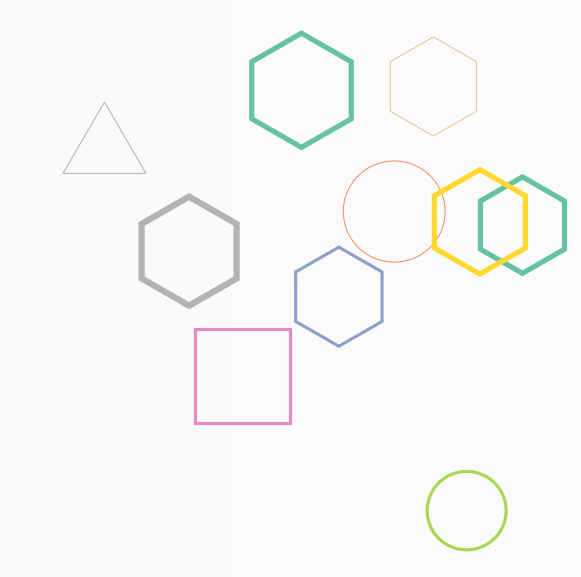[{"shape": "hexagon", "thickness": 2.5, "radius": 0.42, "center": [0.899, 0.609]}, {"shape": "hexagon", "thickness": 2.5, "radius": 0.49, "center": [0.519, 0.843]}, {"shape": "circle", "thickness": 0.5, "radius": 0.44, "center": [0.678, 0.633]}, {"shape": "hexagon", "thickness": 1.5, "radius": 0.43, "center": [0.583, 0.485]}, {"shape": "square", "thickness": 1.5, "radius": 0.41, "center": [0.418, 0.348]}, {"shape": "circle", "thickness": 1.5, "radius": 0.34, "center": [0.803, 0.115]}, {"shape": "hexagon", "thickness": 2.5, "radius": 0.45, "center": [0.826, 0.615]}, {"shape": "hexagon", "thickness": 0.5, "radius": 0.43, "center": [0.746, 0.849]}, {"shape": "hexagon", "thickness": 3, "radius": 0.47, "center": [0.325, 0.564]}, {"shape": "triangle", "thickness": 0.5, "radius": 0.41, "center": [0.18, 0.74]}]